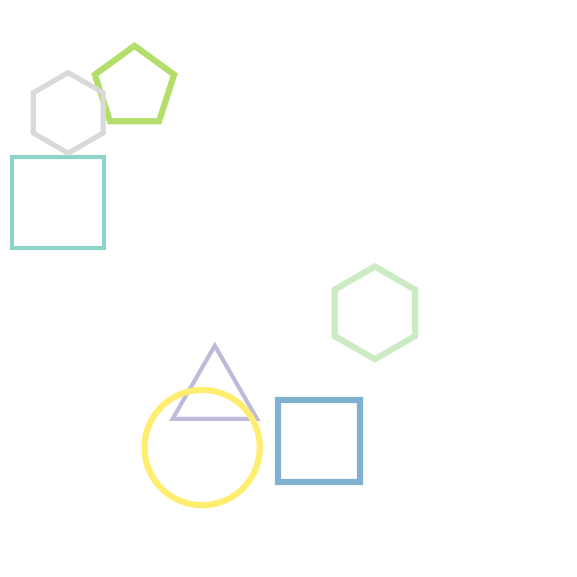[{"shape": "square", "thickness": 2, "radius": 0.4, "center": [0.101, 0.648]}, {"shape": "triangle", "thickness": 2, "radius": 0.42, "center": [0.372, 0.316]}, {"shape": "square", "thickness": 3, "radius": 0.35, "center": [0.553, 0.236]}, {"shape": "pentagon", "thickness": 3, "radius": 0.36, "center": [0.233, 0.848]}, {"shape": "hexagon", "thickness": 2.5, "radius": 0.35, "center": [0.118, 0.804]}, {"shape": "hexagon", "thickness": 3, "radius": 0.4, "center": [0.649, 0.457]}, {"shape": "circle", "thickness": 3, "radius": 0.5, "center": [0.35, 0.224]}]